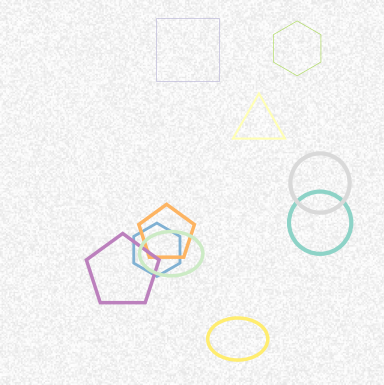[{"shape": "circle", "thickness": 3, "radius": 0.4, "center": [0.832, 0.422]}, {"shape": "triangle", "thickness": 1.5, "radius": 0.39, "center": [0.673, 0.679]}, {"shape": "square", "thickness": 0.5, "radius": 0.41, "center": [0.486, 0.871]}, {"shape": "hexagon", "thickness": 2, "radius": 0.35, "center": [0.407, 0.351]}, {"shape": "pentagon", "thickness": 2.5, "radius": 0.38, "center": [0.433, 0.393]}, {"shape": "hexagon", "thickness": 0.5, "radius": 0.36, "center": [0.772, 0.874]}, {"shape": "circle", "thickness": 3, "radius": 0.39, "center": [0.831, 0.525]}, {"shape": "pentagon", "thickness": 2.5, "radius": 0.5, "center": [0.319, 0.294]}, {"shape": "oval", "thickness": 2.5, "radius": 0.41, "center": [0.445, 0.341]}, {"shape": "oval", "thickness": 2.5, "radius": 0.39, "center": [0.618, 0.119]}]